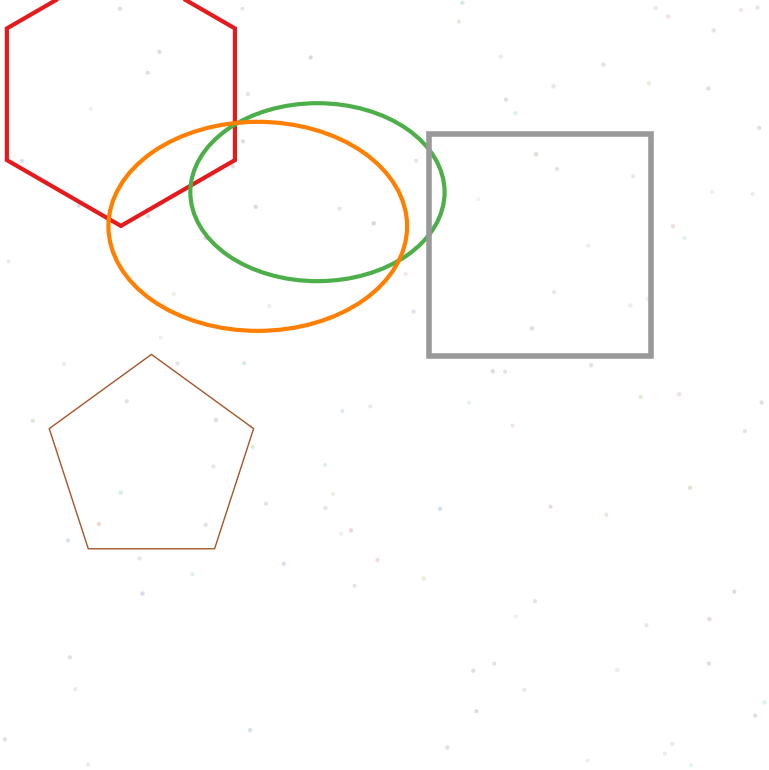[{"shape": "hexagon", "thickness": 1.5, "radius": 0.85, "center": [0.157, 0.878]}, {"shape": "oval", "thickness": 1.5, "radius": 0.83, "center": [0.412, 0.75]}, {"shape": "oval", "thickness": 1.5, "radius": 0.97, "center": [0.335, 0.706]}, {"shape": "pentagon", "thickness": 0.5, "radius": 0.7, "center": [0.197, 0.4]}, {"shape": "square", "thickness": 2, "radius": 0.72, "center": [0.702, 0.682]}]